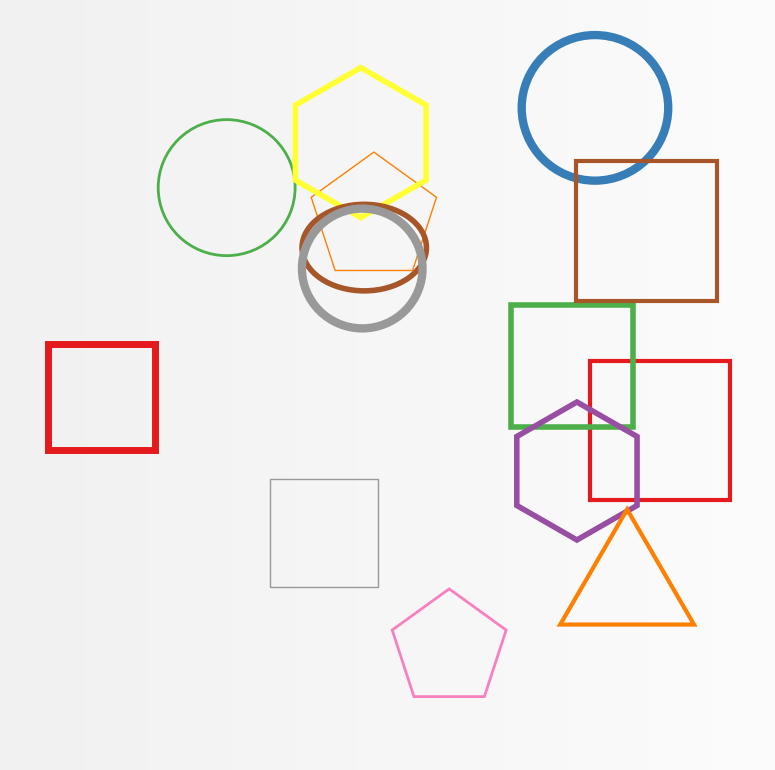[{"shape": "square", "thickness": 1.5, "radius": 0.45, "center": [0.852, 0.441]}, {"shape": "square", "thickness": 2.5, "radius": 0.35, "center": [0.13, 0.484]}, {"shape": "circle", "thickness": 3, "radius": 0.47, "center": [0.768, 0.86]}, {"shape": "circle", "thickness": 1, "radius": 0.44, "center": [0.292, 0.756]}, {"shape": "square", "thickness": 2, "radius": 0.4, "center": [0.738, 0.524]}, {"shape": "hexagon", "thickness": 2, "radius": 0.45, "center": [0.744, 0.388]}, {"shape": "triangle", "thickness": 1.5, "radius": 0.5, "center": [0.809, 0.239]}, {"shape": "pentagon", "thickness": 0.5, "radius": 0.43, "center": [0.482, 0.717]}, {"shape": "hexagon", "thickness": 2, "radius": 0.49, "center": [0.465, 0.815]}, {"shape": "oval", "thickness": 2, "radius": 0.4, "center": [0.47, 0.678]}, {"shape": "square", "thickness": 1.5, "radius": 0.45, "center": [0.835, 0.7]}, {"shape": "pentagon", "thickness": 1, "radius": 0.39, "center": [0.58, 0.158]}, {"shape": "circle", "thickness": 3, "radius": 0.39, "center": [0.467, 0.651]}, {"shape": "square", "thickness": 0.5, "radius": 0.35, "center": [0.418, 0.308]}]